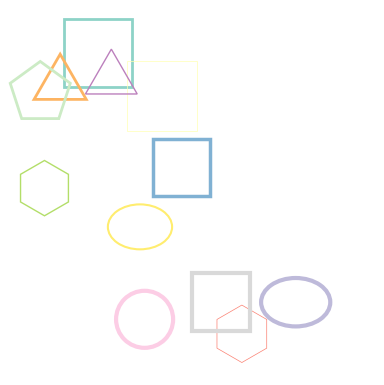[{"shape": "square", "thickness": 2, "radius": 0.45, "center": [0.255, 0.862]}, {"shape": "square", "thickness": 0.5, "radius": 0.45, "center": [0.42, 0.752]}, {"shape": "oval", "thickness": 3, "radius": 0.45, "center": [0.768, 0.215]}, {"shape": "hexagon", "thickness": 0.5, "radius": 0.37, "center": [0.628, 0.133]}, {"shape": "square", "thickness": 2.5, "radius": 0.37, "center": [0.472, 0.565]}, {"shape": "triangle", "thickness": 2, "radius": 0.39, "center": [0.156, 0.781]}, {"shape": "hexagon", "thickness": 1, "radius": 0.36, "center": [0.116, 0.511]}, {"shape": "circle", "thickness": 3, "radius": 0.37, "center": [0.376, 0.171]}, {"shape": "square", "thickness": 3, "radius": 0.38, "center": [0.574, 0.216]}, {"shape": "triangle", "thickness": 1, "radius": 0.39, "center": [0.289, 0.795]}, {"shape": "pentagon", "thickness": 2, "radius": 0.41, "center": [0.105, 0.758]}, {"shape": "oval", "thickness": 1.5, "radius": 0.42, "center": [0.364, 0.411]}]